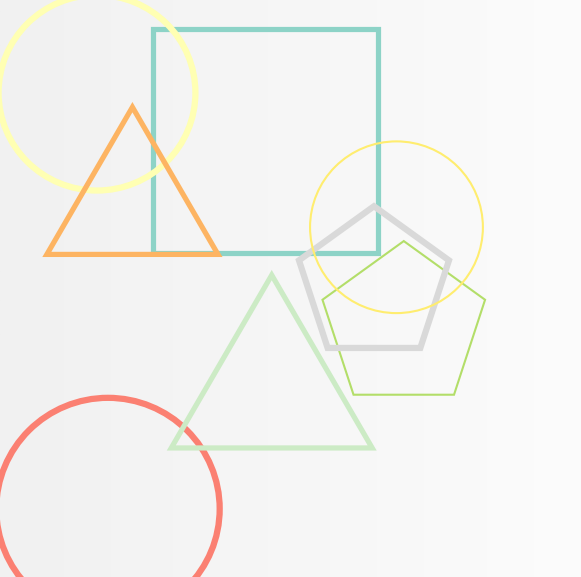[{"shape": "square", "thickness": 2.5, "radius": 0.97, "center": [0.458, 0.755]}, {"shape": "circle", "thickness": 3, "radius": 0.85, "center": [0.167, 0.839]}, {"shape": "circle", "thickness": 3, "radius": 0.96, "center": [0.186, 0.118]}, {"shape": "triangle", "thickness": 2.5, "radius": 0.85, "center": [0.228, 0.644]}, {"shape": "pentagon", "thickness": 1, "radius": 0.74, "center": [0.695, 0.435]}, {"shape": "pentagon", "thickness": 3, "radius": 0.68, "center": [0.643, 0.506]}, {"shape": "triangle", "thickness": 2.5, "radius": 1.0, "center": [0.467, 0.323]}, {"shape": "circle", "thickness": 1, "radius": 0.74, "center": [0.682, 0.606]}]